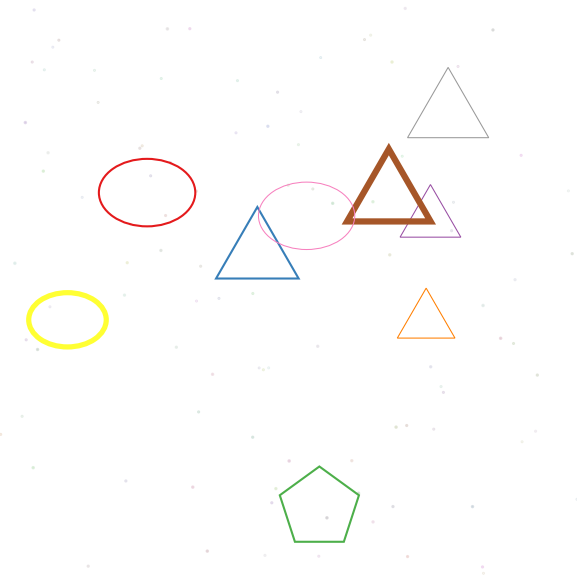[{"shape": "oval", "thickness": 1, "radius": 0.42, "center": [0.255, 0.666]}, {"shape": "triangle", "thickness": 1, "radius": 0.41, "center": [0.446, 0.558]}, {"shape": "pentagon", "thickness": 1, "radius": 0.36, "center": [0.553, 0.119]}, {"shape": "triangle", "thickness": 0.5, "radius": 0.3, "center": [0.745, 0.619]}, {"shape": "triangle", "thickness": 0.5, "radius": 0.29, "center": [0.738, 0.443]}, {"shape": "oval", "thickness": 2.5, "radius": 0.34, "center": [0.117, 0.445]}, {"shape": "triangle", "thickness": 3, "radius": 0.42, "center": [0.673, 0.657]}, {"shape": "oval", "thickness": 0.5, "radius": 0.42, "center": [0.531, 0.625]}, {"shape": "triangle", "thickness": 0.5, "radius": 0.41, "center": [0.776, 0.801]}]